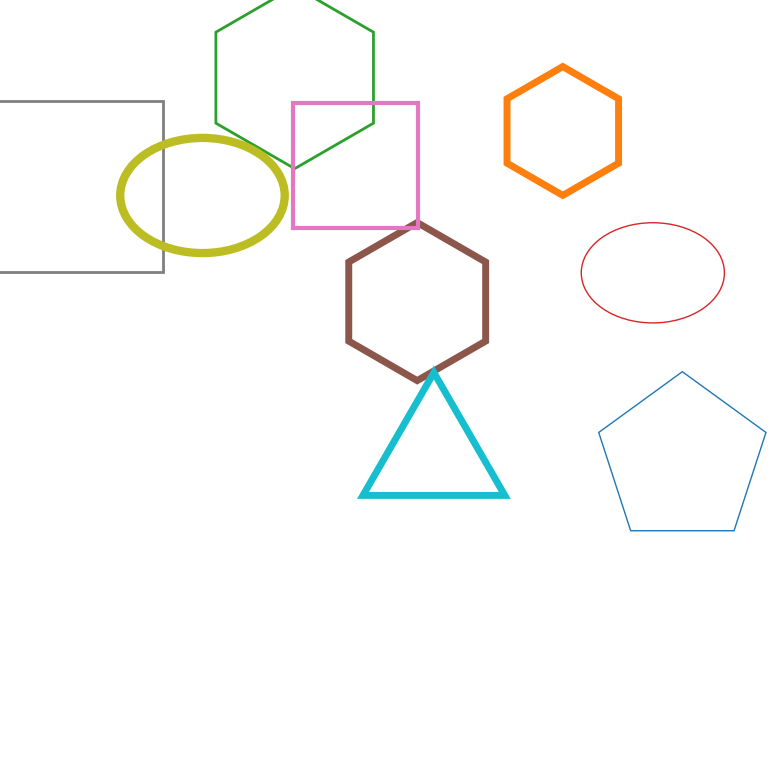[{"shape": "pentagon", "thickness": 0.5, "radius": 0.57, "center": [0.886, 0.403]}, {"shape": "hexagon", "thickness": 2.5, "radius": 0.42, "center": [0.731, 0.83]}, {"shape": "hexagon", "thickness": 1, "radius": 0.59, "center": [0.383, 0.899]}, {"shape": "oval", "thickness": 0.5, "radius": 0.46, "center": [0.848, 0.646]}, {"shape": "hexagon", "thickness": 2.5, "radius": 0.51, "center": [0.542, 0.608]}, {"shape": "square", "thickness": 1.5, "radius": 0.41, "center": [0.461, 0.785]}, {"shape": "square", "thickness": 1, "radius": 0.55, "center": [0.1, 0.757]}, {"shape": "oval", "thickness": 3, "radius": 0.53, "center": [0.263, 0.746]}, {"shape": "triangle", "thickness": 2.5, "radius": 0.53, "center": [0.563, 0.41]}]